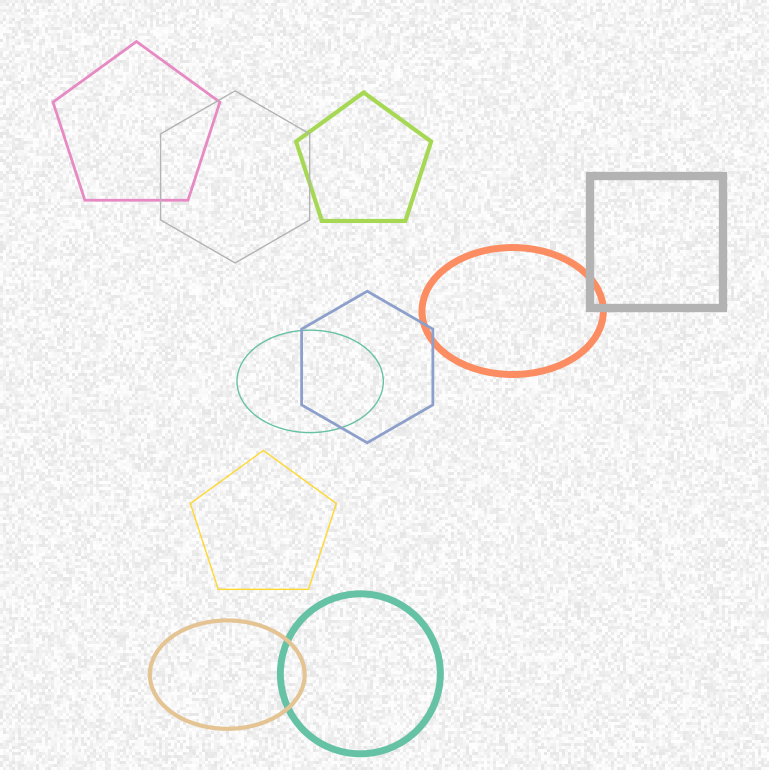[{"shape": "circle", "thickness": 2.5, "radius": 0.52, "center": [0.468, 0.125]}, {"shape": "oval", "thickness": 0.5, "radius": 0.48, "center": [0.403, 0.505]}, {"shape": "oval", "thickness": 2.5, "radius": 0.59, "center": [0.666, 0.596]}, {"shape": "hexagon", "thickness": 1, "radius": 0.49, "center": [0.477, 0.523]}, {"shape": "pentagon", "thickness": 1, "radius": 0.57, "center": [0.177, 0.832]}, {"shape": "pentagon", "thickness": 1.5, "radius": 0.46, "center": [0.472, 0.788]}, {"shape": "pentagon", "thickness": 0.5, "radius": 0.5, "center": [0.342, 0.315]}, {"shape": "oval", "thickness": 1.5, "radius": 0.5, "center": [0.295, 0.124]}, {"shape": "hexagon", "thickness": 0.5, "radius": 0.56, "center": [0.305, 0.77]}, {"shape": "square", "thickness": 3, "radius": 0.43, "center": [0.852, 0.686]}]